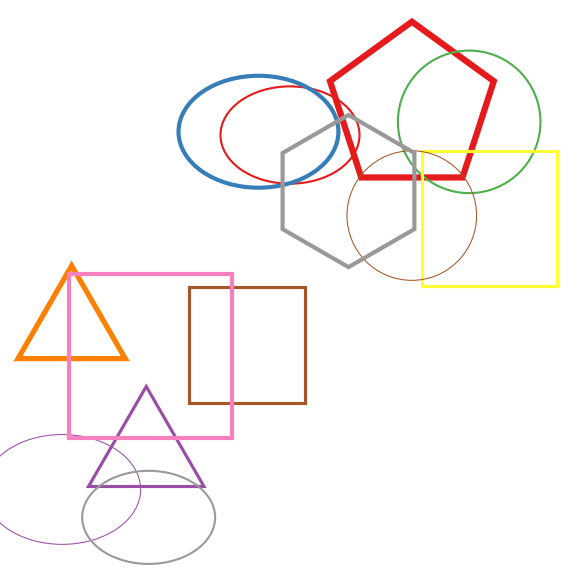[{"shape": "oval", "thickness": 1, "radius": 0.6, "center": [0.502, 0.765]}, {"shape": "pentagon", "thickness": 3, "radius": 0.75, "center": [0.713, 0.812]}, {"shape": "oval", "thickness": 2, "radius": 0.69, "center": [0.448, 0.771]}, {"shape": "circle", "thickness": 1, "radius": 0.62, "center": [0.812, 0.788]}, {"shape": "oval", "thickness": 0.5, "radius": 0.68, "center": [0.108, 0.152]}, {"shape": "triangle", "thickness": 1.5, "radius": 0.58, "center": [0.253, 0.214]}, {"shape": "triangle", "thickness": 2.5, "radius": 0.54, "center": [0.124, 0.432]}, {"shape": "square", "thickness": 1.5, "radius": 0.58, "center": [0.848, 0.621]}, {"shape": "square", "thickness": 1.5, "radius": 0.5, "center": [0.428, 0.401]}, {"shape": "circle", "thickness": 0.5, "radius": 0.56, "center": [0.713, 0.626]}, {"shape": "square", "thickness": 2, "radius": 0.71, "center": [0.26, 0.382]}, {"shape": "hexagon", "thickness": 2, "radius": 0.66, "center": [0.603, 0.668]}, {"shape": "oval", "thickness": 1, "radius": 0.58, "center": [0.257, 0.103]}]